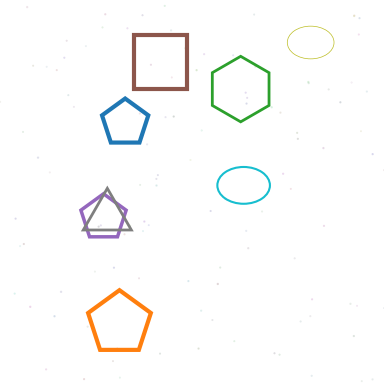[{"shape": "pentagon", "thickness": 3, "radius": 0.32, "center": [0.325, 0.681]}, {"shape": "pentagon", "thickness": 3, "radius": 0.43, "center": [0.31, 0.161]}, {"shape": "hexagon", "thickness": 2, "radius": 0.43, "center": [0.625, 0.769]}, {"shape": "pentagon", "thickness": 2.5, "radius": 0.31, "center": [0.269, 0.435]}, {"shape": "square", "thickness": 3, "radius": 0.35, "center": [0.417, 0.839]}, {"shape": "triangle", "thickness": 2, "radius": 0.36, "center": [0.279, 0.439]}, {"shape": "oval", "thickness": 0.5, "radius": 0.3, "center": [0.807, 0.89]}, {"shape": "oval", "thickness": 1.5, "radius": 0.34, "center": [0.633, 0.519]}]